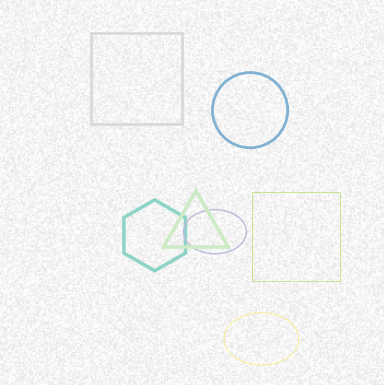[{"shape": "hexagon", "thickness": 2.5, "radius": 0.46, "center": [0.402, 0.389]}, {"shape": "oval", "thickness": 1, "radius": 0.41, "center": [0.558, 0.398]}, {"shape": "circle", "thickness": 2, "radius": 0.49, "center": [0.65, 0.714]}, {"shape": "square", "thickness": 0.5, "radius": 0.57, "center": [0.77, 0.386]}, {"shape": "square", "thickness": 2, "radius": 0.59, "center": [0.354, 0.796]}, {"shape": "triangle", "thickness": 2.5, "radius": 0.49, "center": [0.509, 0.407]}, {"shape": "oval", "thickness": 0.5, "radius": 0.49, "center": [0.679, 0.12]}]